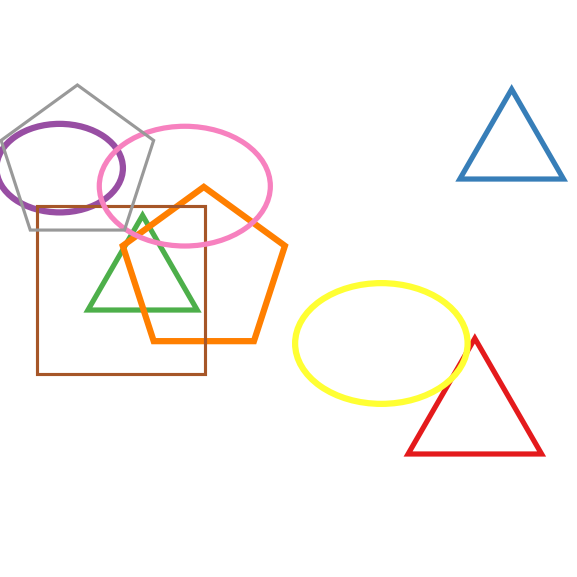[{"shape": "triangle", "thickness": 2.5, "radius": 0.67, "center": [0.822, 0.28]}, {"shape": "triangle", "thickness": 2.5, "radius": 0.52, "center": [0.886, 0.741]}, {"shape": "triangle", "thickness": 2.5, "radius": 0.55, "center": [0.247, 0.517]}, {"shape": "oval", "thickness": 3, "radius": 0.55, "center": [0.103, 0.708]}, {"shape": "pentagon", "thickness": 3, "radius": 0.74, "center": [0.353, 0.528]}, {"shape": "oval", "thickness": 3, "radius": 0.75, "center": [0.66, 0.404]}, {"shape": "square", "thickness": 1.5, "radius": 0.73, "center": [0.21, 0.497]}, {"shape": "oval", "thickness": 2.5, "radius": 0.74, "center": [0.32, 0.677]}, {"shape": "pentagon", "thickness": 1.5, "radius": 0.69, "center": [0.134, 0.713]}]